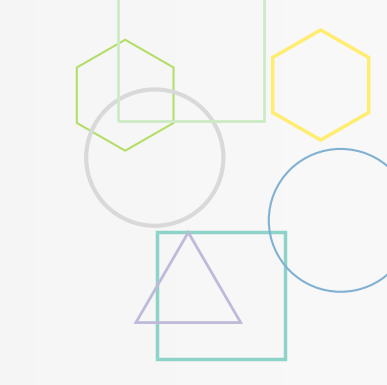[{"shape": "square", "thickness": 2.5, "radius": 0.82, "center": [0.57, 0.232]}, {"shape": "triangle", "thickness": 2, "radius": 0.78, "center": [0.486, 0.24]}, {"shape": "circle", "thickness": 1.5, "radius": 0.93, "center": [0.879, 0.428]}, {"shape": "hexagon", "thickness": 1.5, "radius": 0.72, "center": [0.323, 0.753]}, {"shape": "circle", "thickness": 3, "radius": 0.89, "center": [0.399, 0.591]}, {"shape": "square", "thickness": 2, "radius": 0.94, "center": [0.492, 0.875]}, {"shape": "hexagon", "thickness": 2.5, "radius": 0.71, "center": [0.828, 0.779]}]